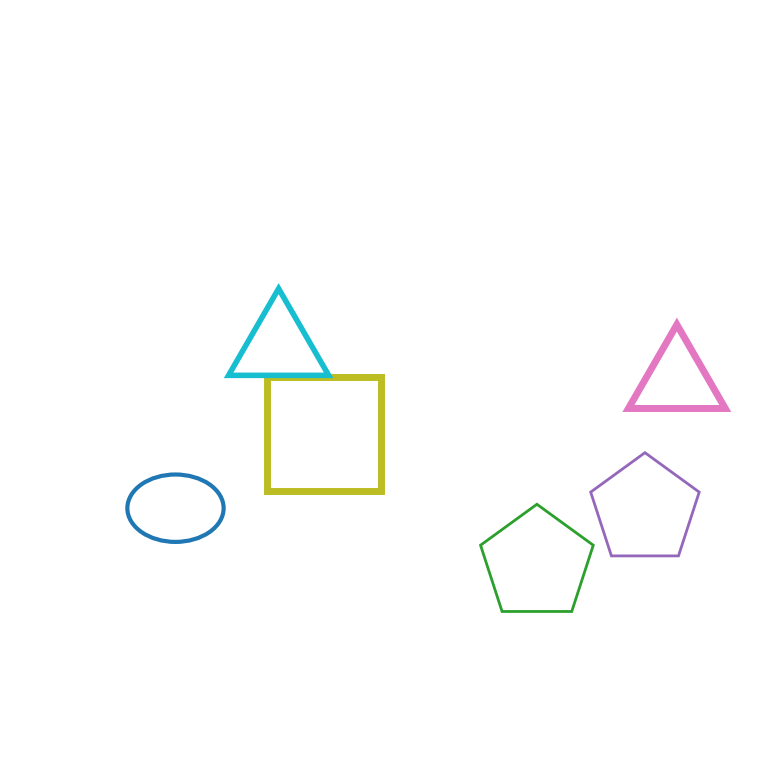[{"shape": "oval", "thickness": 1.5, "radius": 0.31, "center": [0.228, 0.34]}, {"shape": "pentagon", "thickness": 1, "radius": 0.38, "center": [0.697, 0.268]}, {"shape": "pentagon", "thickness": 1, "radius": 0.37, "center": [0.838, 0.338]}, {"shape": "triangle", "thickness": 2.5, "radius": 0.36, "center": [0.879, 0.506]}, {"shape": "square", "thickness": 2.5, "radius": 0.37, "center": [0.42, 0.437]}, {"shape": "triangle", "thickness": 2, "radius": 0.38, "center": [0.362, 0.55]}]